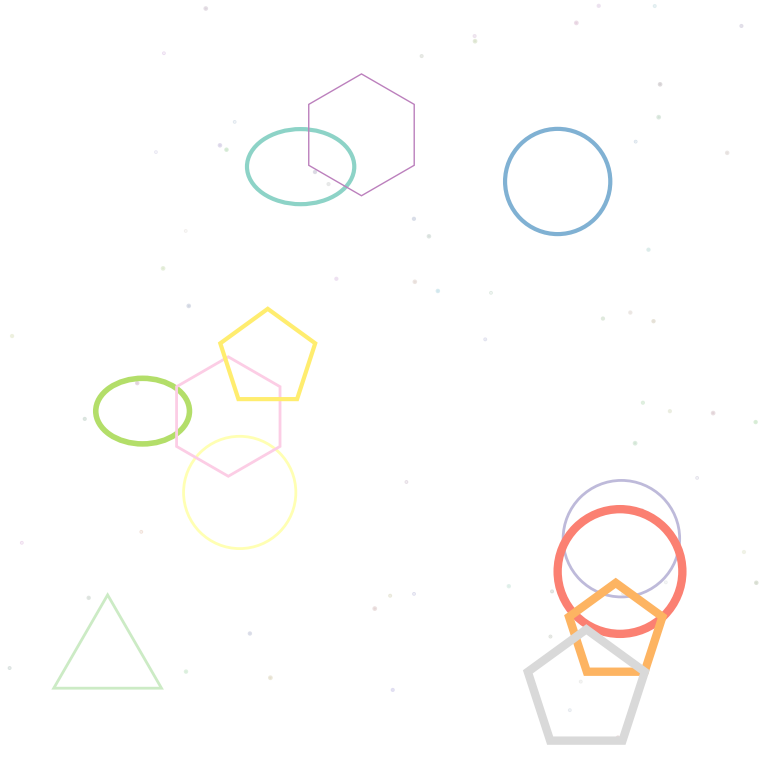[{"shape": "oval", "thickness": 1.5, "radius": 0.35, "center": [0.39, 0.784]}, {"shape": "circle", "thickness": 1, "radius": 0.36, "center": [0.311, 0.36]}, {"shape": "circle", "thickness": 1, "radius": 0.38, "center": [0.807, 0.3]}, {"shape": "circle", "thickness": 3, "radius": 0.4, "center": [0.805, 0.258]}, {"shape": "circle", "thickness": 1.5, "radius": 0.34, "center": [0.724, 0.764]}, {"shape": "pentagon", "thickness": 3, "radius": 0.32, "center": [0.8, 0.179]}, {"shape": "oval", "thickness": 2, "radius": 0.3, "center": [0.185, 0.466]}, {"shape": "hexagon", "thickness": 1, "radius": 0.39, "center": [0.296, 0.459]}, {"shape": "pentagon", "thickness": 3, "radius": 0.4, "center": [0.761, 0.103]}, {"shape": "hexagon", "thickness": 0.5, "radius": 0.4, "center": [0.469, 0.825]}, {"shape": "triangle", "thickness": 1, "radius": 0.4, "center": [0.14, 0.147]}, {"shape": "pentagon", "thickness": 1.5, "radius": 0.32, "center": [0.348, 0.534]}]